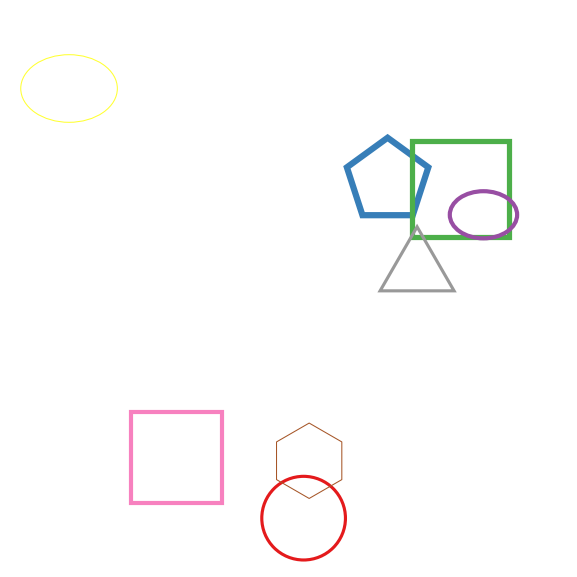[{"shape": "circle", "thickness": 1.5, "radius": 0.36, "center": [0.526, 0.102]}, {"shape": "pentagon", "thickness": 3, "radius": 0.37, "center": [0.671, 0.686]}, {"shape": "square", "thickness": 2.5, "radius": 0.42, "center": [0.798, 0.672]}, {"shape": "oval", "thickness": 2, "radius": 0.29, "center": [0.837, 0.627]}, {"shape": "oval", "thickness": 0.5, "radius": 0.42, "center": [0.12, 0.846]}, {"shape": "hexagon", "thickness": 0.5, "radius": 0.33, "center": [0.535, 0.201]}, {"shape": "square", "thickness": 2, "radius": 0.39, "center": [0.306, 0.207]}, {"shape": "triangle", "thickness": 1.5, "radius": 0.37, "center": [0.722, 0.532]}]